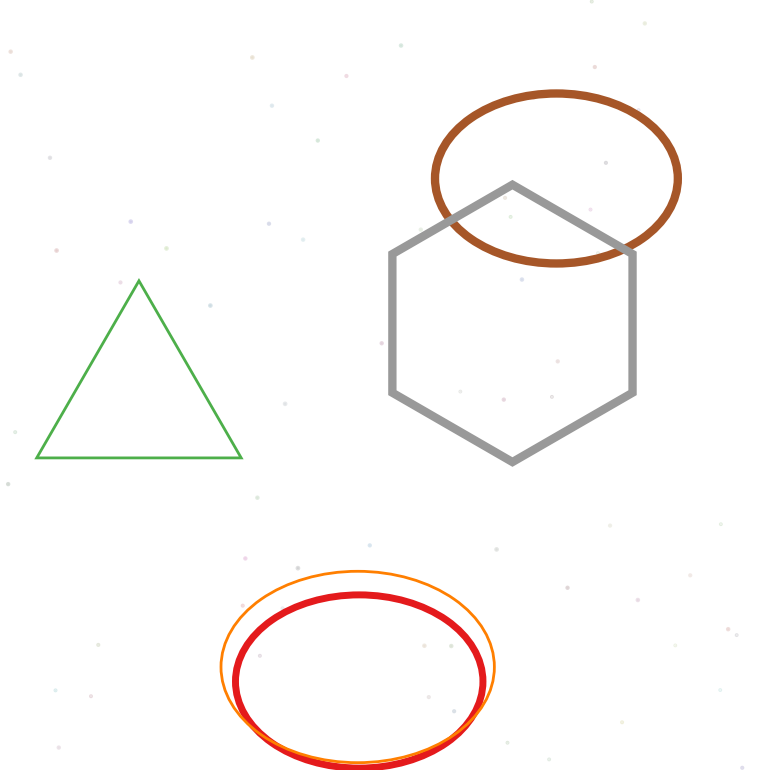[{"shape": "oval", "thickness": 2.5, "radius": 0.8, "center": [0.467, 0.115]}, {"shape": "triangle", "thickness": 1, "radius": 0.77, "center": [0.18, 0.482]}, {"shape": "oval", "thickness": 1, "radius": 0.89, "center": [0.465, 0.134]}, {"shape": "oval", "thickness": 3, "radius": 0.79, "center": [0.723, 0.768]}, {"shape": "hexagon", "thickness": 3, "radius": 0.9, "center": [0.666, 0.58]}]